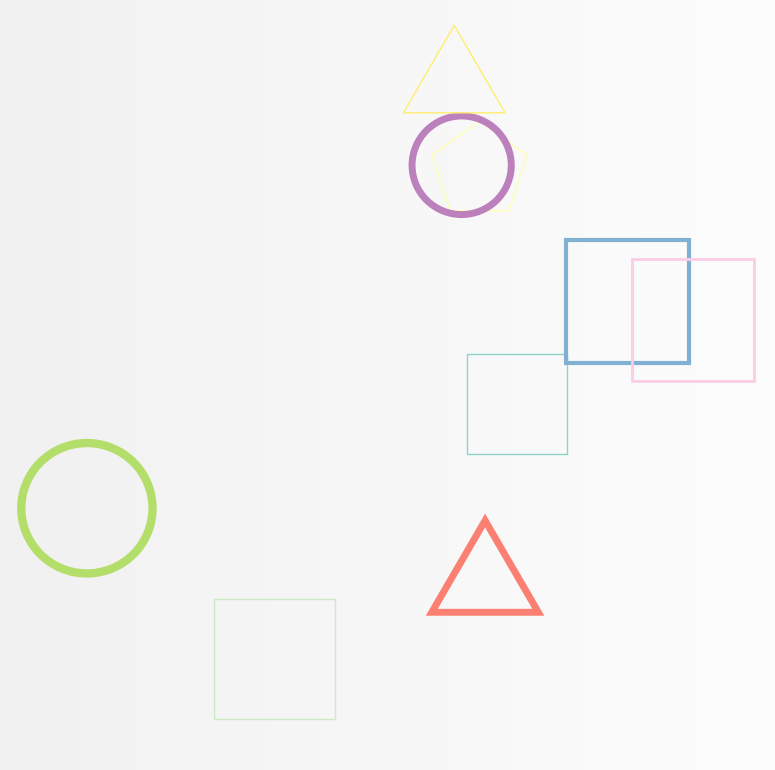[{"shape": "square", "thickness": 0.5, "radius": 0.32, "center": [0.667, 0.475]}, {"shape": "pentagon", "thickness": 0.5, "radius": 0.32, "center": [0.619, 0.778]}, {"shape": "triangle", "thickness": 2.5, "radius": 0.4, "center": [0.626, 0.245]}, {"shape": "square", "thickness": 1.5, "radius": 0.4, "center": [0.81, 0.608]}, {"shape": "circle", "thickness": 3, "radius": 0.42, "center": [0.112, 0.34]}, {"shape": "square", "thickness": 1, "radius": 0.4, "center": [0.894, 0.585]}, {"shape": "circle", "thickness": 2.5, "radius": 0.32, "center": [0.596, 0.785]}, {"shape": "square", "thickness": 0.5, "radius": 0.39, "center": [0.354, 0.144]}, {"shape": "triangle", "thickness": 0.5, "radius": 0.38, "center": [0.586, 0.891]}]